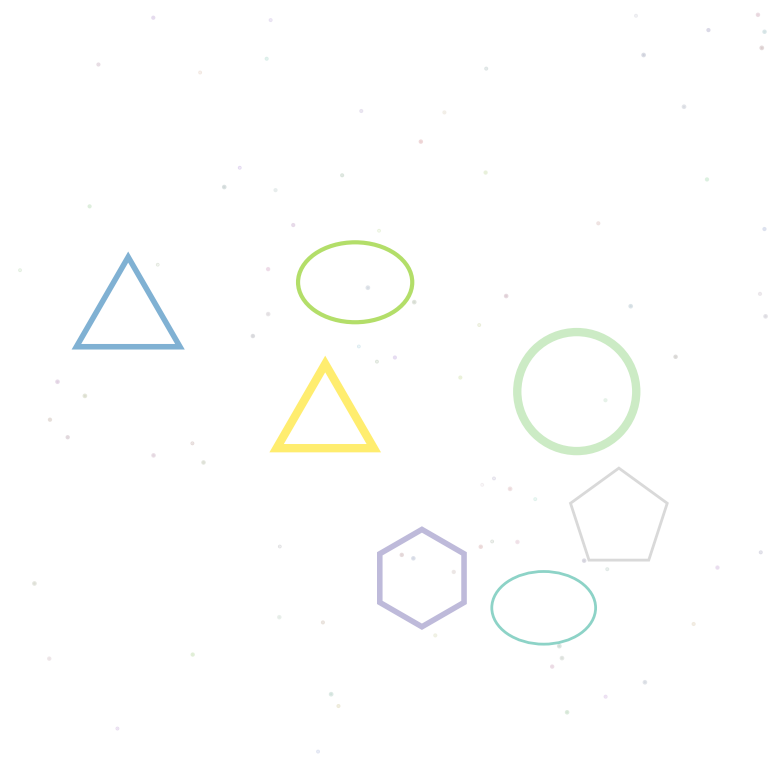[{"shape": "oval", "thickness": 1, "radius": 0.34, "center": [0.706, 0.211]}, {"shape": "hexagon", "thickness": 2, "radius": 0.32, "center": [0.548, 0.249]}, {"shape": "triangle", "thickness": 2, "radius": 0.39, "center": [0.166, 0.588]}, {"shape": "oval", "thickness": 1.5, "radius": 0.37, "center": [0.461, 0.633]}, {"shape": "pentagon", "thickness": 1, "radius": 0.33, "center": [0.804, 0.326]}, {"shape": "circle", "thickness": 3, "radius": 0.39, "center": [0.749, 0.491]}, {"shape": "triangle", "thickness": 3, "radius": 0.36, "center": [0.422, 0.454]}]